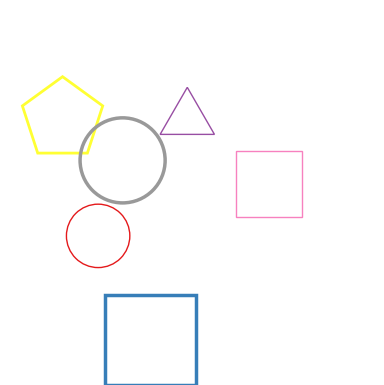[{"shape": "circle", "thickness": 1, "radius": 0.41, "center": [0.255, 0.387]}, {"shape": "square", "thickness": 2.5, "radius": 0.59, "center": [0.391, 0.117]}, {"shape": "triangle", "thickness": 1, "radius": 0.41, "center": [0.486, 0.692]}, {"shape": "pentagon", "thickness": 2, "radius": 0.55, "center": [0.162, 0.691]}, {"shape": "square", "thickness": 1, "radius": 0.43, "center": [0.698, 0.522]}, {"shape": "circle", "thickness": 2.5, "radius": 0.55, "center": [0.318, 0.583]}]